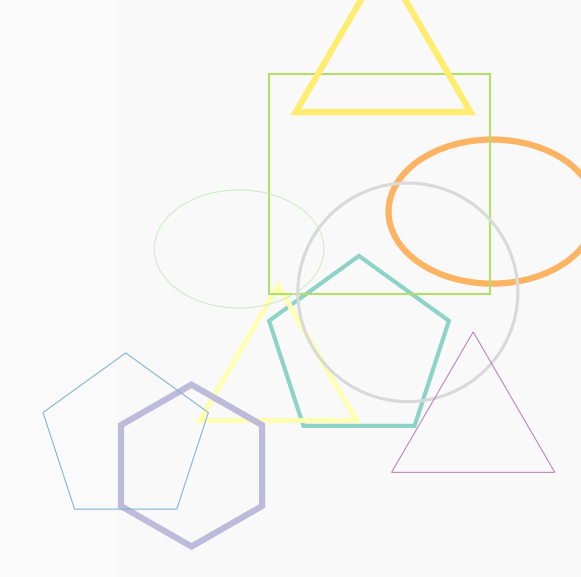[{"shape": "pentagon", "thickness": 2, "radius": 0.81, "center": [0.618, 0.393]}, {"shape": "triangle", "thickness": 2.5, "radius": 0.78, "center": [0.478, 0.349]}, {"shape": "hexagon", "thickness": 3, "radius": 0.7, "center": [0.329, 0.193]}, {"shape": "pentagon", "thickness": 0.5, "radius": 0.75, "center": [0.216, 0.238]}, {"shape": "oval", "thickness": 3, "radius": 0.89, "center": [0.847, 0.633]}, {"shape": "square", "thickness": 1, "radius": 0.95, "center": [0.653, 0.68]}, {"shape": "circle", "thickness": 1.5, "radius": 0.95, "center": [0.702, 0.493]}, {"shape": "triangle", "thickness": 0.5, "radius": 0.81, "center": [0.814, 0.262]}, {"shape": "oval", "thickness": 0.5, "radius": 0.73, "center": [0.411, 0.568]}, {"shape": "triangle", "thickness": 3, "radius": 0.87, "center": [0.659, 0.892]}]